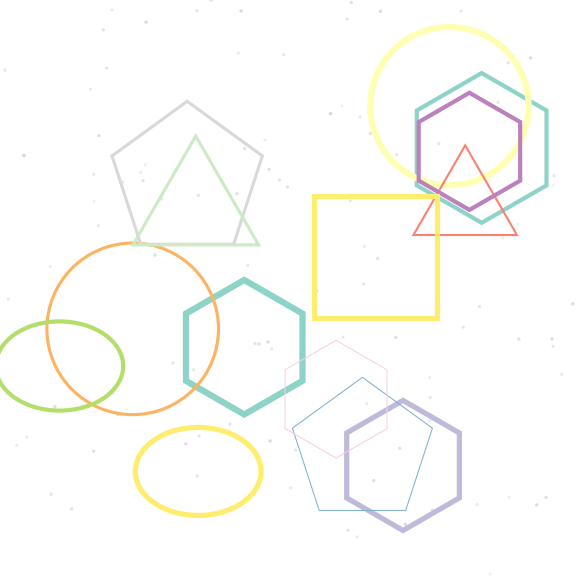[{"shape": "hexagon", "thickness": 3, "radius": 0.58, "center": [0.423, 0.398]}, {"shape": "hexagon", "thickness": 2, "radius": 0.65, "center": [0.834, 0.743]}, {"shape": "circle", "thickness": 3, "radius": 0.69, "center": [0.778, 0.815]}, {"shape": "hexagon", "thickness": 2.5, "radius": 0.56, "center": [0.698, 0.193]}, {"shape": "triangle", "thickness": 1, "radius": 0.52, "center": [0.806, 0.644]}, {"shape": "pentagon", "thickness": 0.5, "radius": 0.64, "center": [0.628, 0.218]}, {"shape": "circle", "thickness": 1.5, "radius": 0.74, "center": [0.23, 0.43]}, {"shape": "oval", "thickness": 2, "radius": 0.55, "center": [0.103, 0.365]}, {"shape": "hexagon", "thickness": 0.5, "radius": 0.51, "center": [0.582, 0.308]}, {"shape": "pentagon", "thickness": 1.5, "radius": 0.68, "center": [0.324, 0.687]}, {"shape": "hexagon", "thickness": 2, "radius": 0.51, "center": [0.813, 0.737]}, {"shape": "triangle", "thickness": 1.5, "radius": 0.63, "center": [0.339, 0.638]}, {"shape": "square", "thickness": 2.5, "radius": 0.53, "center": [0.65, 0.554]}, {"shape": "oval", "thickness": 2.5, "radius": 0.54, "center": [0.343, 0.183]}]